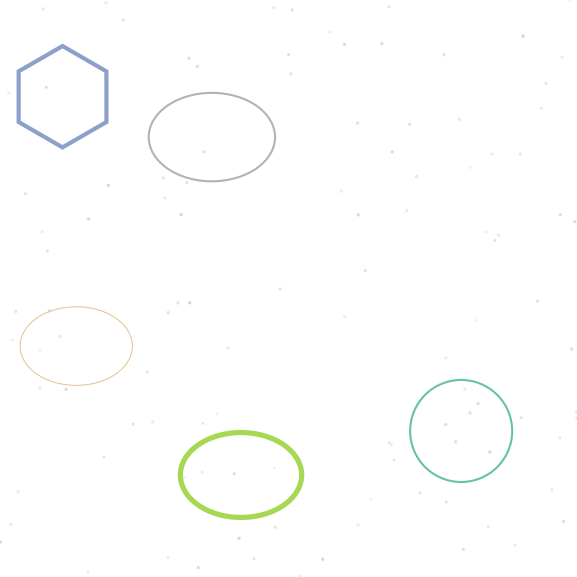[{"shape": "circle", "thickness": 1, "radius": 0.44, "center": [0.799, 0.253]}, {"shape": "hexagon", "thickness": 2, "radius": 0.44, "center": [0.108, 0.832]}, {"shape": "oval", "thickness": 2.5, "radius": 0.53, "center": [0.417, 0.177]}, {"shape": "oval", "thickness": 0.5, "radius": 0.49, "center": [0.132, 0.4]}, {"shape": "oval", "thickness": 1, "radius": 0.55, "center": [0.367, 0.762]}]